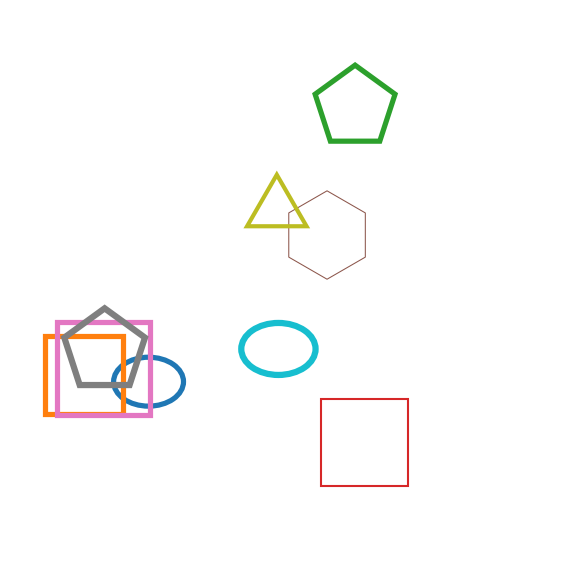[{"shape": "oval", "thickness": 2.5, "radius": 0.3, "center": [0.257, 0.338]}, {"shape": "square", "thickness": 2.5, "radius": 0.34, "center": [0.145, 0.35]}, {"shape": "pentagon", "thickness": 2.5, "radius": 0.36, "center": [0.615, 0.814]}, {"shape": "square", "thickness": 1, "radius": 0.38, "center": [0.631, 0.232]}, {"shape": "hexagon", "thickness": 0.5, "radius": 0.38, "center": [0.566, 0.592]}, {"shape": "square", "thickness": 2.5, "radius": 0.4, "center": [0.179, 0.361]}, {"shape": "pentagon", "thickness": 3, "radius": 0.37, "center": [0.181, 0.392]}, {"shape": "triangle", "thickness": 2, "radius": 0.3, "center": [0.479, 0.637]}, {"shape": "oval", "thickness": 3, "radius": 0.32, "center": [0.482, 0.395]}]